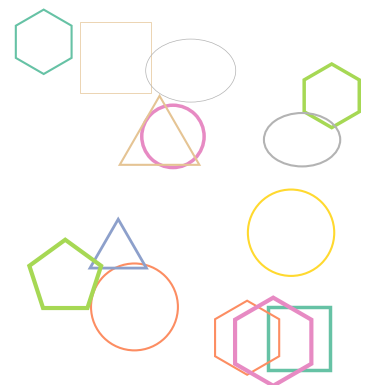[{"shape": "square", "thickness": 2.5, "radius": 0.41, "center": [0.777, 0.12]}, {"shape": "hexagon", "thickness": 1.5, "radius": 0.42, "center": [0.114, 0.891]}, {"shape": "circle", "thickness": 1.5, "radius": 0.56, "center": [0.349, 0.203]}, {"shape": "hexagon", "thickness": 1.5, "radius": 0.48, "center": [0.642, 0.123]}, {"shape": "triangle", "thickness": 2, "radius": 0.42, "center": [0.307, 0.346]}, {"shape": "circle", "thickness": 2.5, "radius": 0.4, "center": [0.449, 0.646]}, {"shape": "hexagon", "thickness": 3, "radius": 0.57, "center": [0.71, 0.112]}, {"shape": "hexagon", "thickness": 2.5, "radius": 0.41, "center": [0.862, 0.751]}, {"shape": "pentagon", "thickness": 3, "radius": 0.49, "center": [0.169, 0.279]}, {"shape": "circle", "thickness": 1.5, "radius": 0.56, "center": [0.756, 0.396]}, {"shape": "square", "thickness": 0.5, "radius": 0.46, "center": [0.299, 0.851]}, {"shape": "triangle", "thickness": 1.5, "radius": 0.6, "center": [0.414, 0.632]}, {"shape": "oval", "thickness": 0.5, "radius": 0.58, "center": [0.495, 0.817]}, {"shape": "oval", "thickness": 1.5, "radius": 0.5, "center": [0.785, 0.637]}]